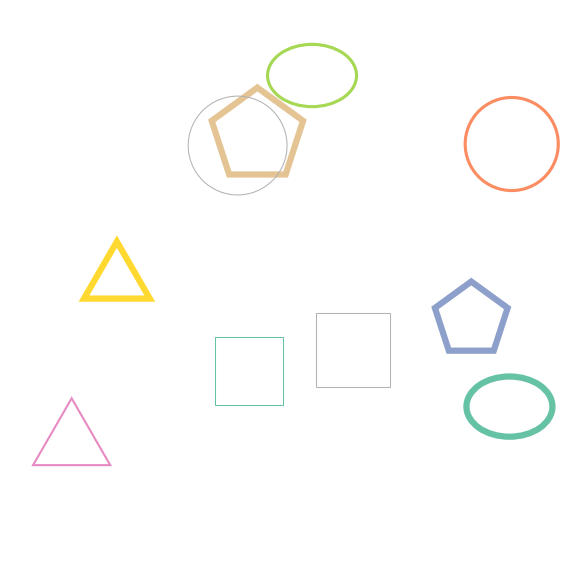[{"shape": "square", "thickness": 0.5, "radius": 0.29, "center": [0.431, 0.356]}, {"shape": "oval", "thickness": 3, "radius": 0.37, "center": [0.882, 0.295]}, {"shape": "circle", "thickness": 1.5, "radius": 0.4, "center": [0.886, 0.75]}, {"shape": "pentagon", "thickness": 3, "radius": 0.33, "center": [0.816, 0.445]}, {"shape": "triangle", "thickness": 1, "radius": 0.39, "center": [0.124, 0.232]}, {"shape": "oval", "thickness": 1.5, "radius": 0.39, "center": [0.54, 0.868]}, {"shape": "triangle", "thickness": 3, "radius": 0.33, "center": [0.202, 0.515]}, {"shape": "pentagon", "thickness": 3, "radius": 0.42, "center": [0.446, 0.764]}, {"shape": "square", "thickness": 0.5, "radius": 0.32, "center": [0.612, 0.393]}, {"shape": "circle", "thickness": 0.5, "radius": 0.43, "center": [0.411, 0.747]}]